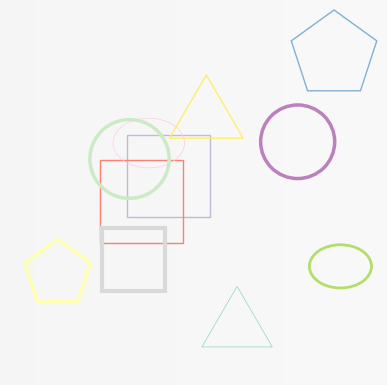[{"shape": "triangle", "thickness": 0.5, "radius": 0.52, "center": [0.612, 0.151]}, {"shape": "pentagon", "thickness": 2.5, "radius": 0.44, "center": [0.149, 0.289]}, {"shape": "square", "thickness": 1, "radius": 0.54, "center": [0.434, 0.542]}, {"shape": "square", "thickness": 1, "radius": 0.54, "center": [0.366, 0.477]}, {"shape": "pentagon", "thickness": 1, "radius": 0.58, "center": [0.862, 0.858]}, {"shape": "oval", "thickness": 2, "radius": 0.4, "center": [0.879, 0.308]}, {"shape": "oval", "thickness": 0.5, "radius": 0.46, "center": [0.384, 0.629]}, {"shape": "square", "thickness": 3, "radius": 0.41, "center": [0.344, 0.327]}, {"shape": "circle", "thickness": 2.5, "radius": 0.48, "center": [0.768, 0.632]}, {"shape": "circle", "thickness": 2.5, "radius": 0.51, "center": [0.334, 0.587]}, {"shape": "triangle", "thickness": 1, "radius": 0.55, "center": [0.533, 0.696]}]